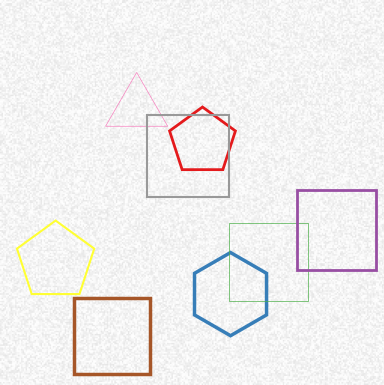[{"shape": "pentagon", "thickness": 2, "radius": 0.45, "center": [0.526, 0.632]}, {"shape": "hexagon", "thickness": 2.5, "radius": 0.54, "center": [0.599, 0.236]}, {"shape": "square", "thickness": 0.5, "radius": 0.51, "center": [0.697, 0.32]}, {"shape": "square", "thickness": 2, "radius": 0.51, "center": [0.875, 0.402]}, {"shape": "pentagon", "thickness": 1.5, "radius": 0.53, "center": [0.144, 0.322]}, {"shape": "square", "thickness": 2.5, "radius": 0.49, "center": [0.29, 0.127]}, {"shape": "triangle", "thickness": 0.5, "radius": 0.47, "center": [0.355, 0.719]}, {"shape": "square", "thickness": 1.5, "radius": 0.53, "center": [0.487, 0.595]}]